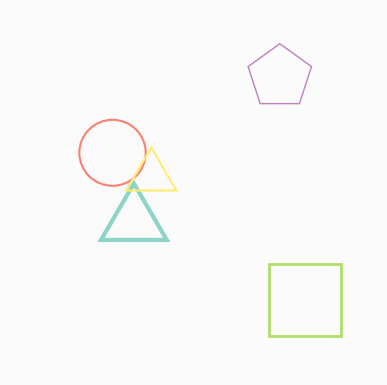[{"shape": "triangle", "thickness": 3, "radius": 0.49, "center": [0.346, 0.426]}, {"shape": "circle", "thickness": 1.5, "radius": 0.43, "center": [0.29, 0.603]}, {"shape": "square", "thickness": 2, "radius": 0.47, "center": [0.788, 0.221]}, {"shape": "pentagon", "thickness": 1, "radius": 0.43, "center": [0.722, 0.8]}, {"shape": "triangle", "thickness": 1.5, "radius": 0.37, "center": [0.39, 0.543]}]